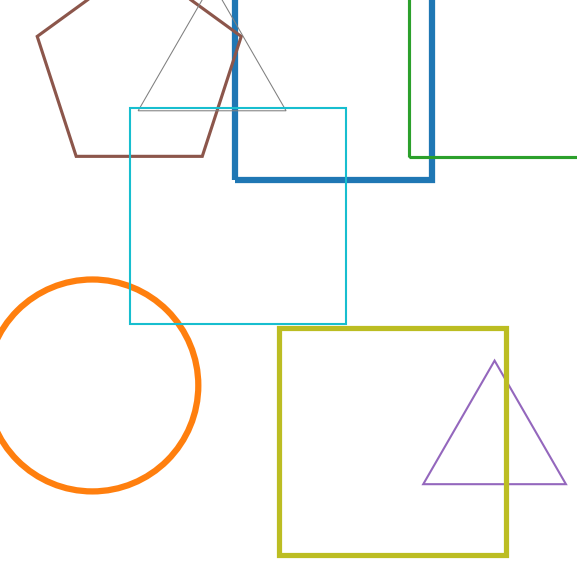[{"shape": "square", "thickness": 3, "radius": 0.85, "center": [0.578, 0.857]}, {"shape": "circle", "thickness": 3, "radius": 0.92, "center": [0.16, 0.332]}, {"shape": "square", "thickness": 1.5, "radius": 0.83, "center": [0.874, 0.893]}, {"shape": "triangle", "thickness": 1, "radius": 0.71, "center": [0.856, 0.232]}, {"shape": "pentagon", "thickness": 1.5, "radius": 0.93, "center": [0.241, 0.879]}, {"shape": "triangle", "thickness": 0.5, "radius": 0.74, "center": [0.367, 0.881]}, {"shape": "square", "thickness": 2.5, "radius": 0.98, "center": [0.68, 0.235]}, {"shape": "square", "thickness": 1, "radius": 0.94, "center": [0.413, 0.626]}]